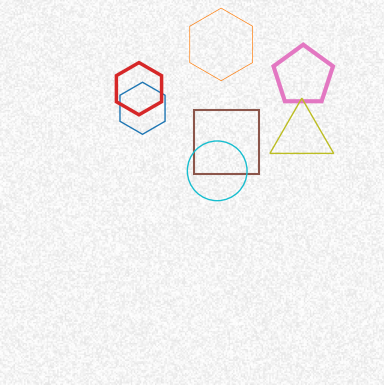[{"shape": "hexagon", "thickness": 1, "radius": 0.34, "center": [0.37, 0.719]}, {"shape": "hexagon", "thickness": 0.5, "radius": 0.47, "center": [0.574, 0.885]}, {"shape": "hexagon", "thickness": 2.5, "radius": 0.34, "center": [0.361, 0.77]}, {"shape": "square", "thickness": 1.5, "radius": 0.42, "center": [0.588, 0.631]}, {"shape": "pentagon", "thickness": 3, "radius": 0.41, "center": [0.788, 0.803]}, {"shape": "triangle", "thickness": 1, "radius": 0.48, "center": [0.784, 0.649]}, {"shape": "circle", "thickness": 1, "radius": 0.39, "center": [0.564, 0.556]}]